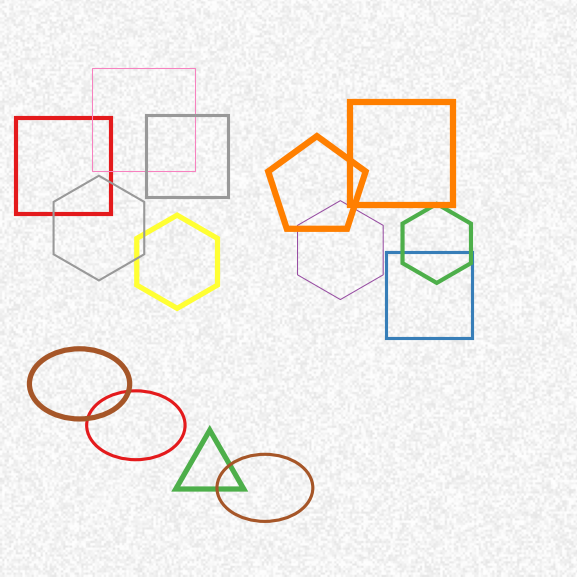[{"shape": "oval", "thickness": 1.5, "radius": 0.43, "center": [0.235, 0.263]}, {"shape": "square", "thickness": 2, "radius": 0.41, "center": [0.11, 0.712]}, {"shape": "square", "thickness": 1.5, "radius": 0.37, "center": [0.743, 0.488]}, {"shape": "triangle", "thickness": 2.5, "radius": 0.34, "center": [0.363, 0.186]}, {"shape": "hexagon", "thickness": 2, "radius": 0.34, "center": [0.756, 0.578]}, {"shape": "hexagon", "thickness": 0.5, "radius": 0.43, "center": [0.589, 0.566]}, {"shape": "pentagon", "thickness": 3, "radius": 0.44, "center": [0.549, 0.675]}, {"shape": "square", "thickness": 3, "radius": 0.45, "center": [0.695, 0.733]}, {"shape": "hexagon", "thickness": 2.5, "radius": 0.4, "center": [0.307, 0.546]}, {"shape": "oval", "thickness": 2.5, "radius": 0.43, "center": [0.138, 0.334]}, {"shape": "oval", "thickness": 1.5, "radius": 0.41, "center": [0.459, 0.154]}, {"shape": "square", "thickness": 0.5, "radius": 0.44, "center": [0.248, 0.792]}, {"shape": "square", "thickness": 1.5, "radius": 0.35, "center": [0.323, 0.729]}, {"shape": "hexagon", "thickness": 1, "radius": 0.45, "center": [0.171, 0.604]}]